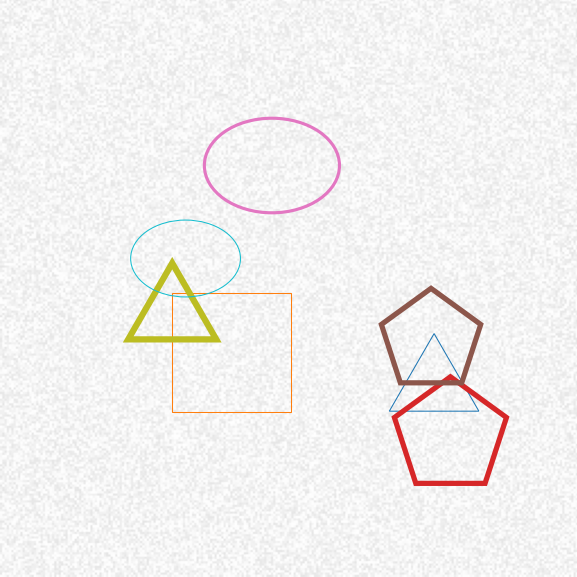[{"shape": "triangle", "thickness": 0.5, "radius": 0.45, "center": [0.752, 0.332]}, {"shape": "square", "thickness": 0.5, "radius": 0.52, "center": [0.4, 0.389]}, {"shape": "pentagon", "thickness": 2.5, "radius": 0.51, "center": [0.78, 0.245]}, {"shape": "pentagon", "thickness": 2.5, "radius": 0.45, "center": [0.746, 0.409]}, {"shape": "oval", "thickness": 1.5, "radius": 0.58, "center": [0.471, 0.713]}, {"shape": "triangle", "thickness": 3, "radius": 0.44, "center": [0.298, 0.455]}, {"shape": "oval", "thickness": 0.5, "radius": 0.48, "center": [0.321, 0.552]}]